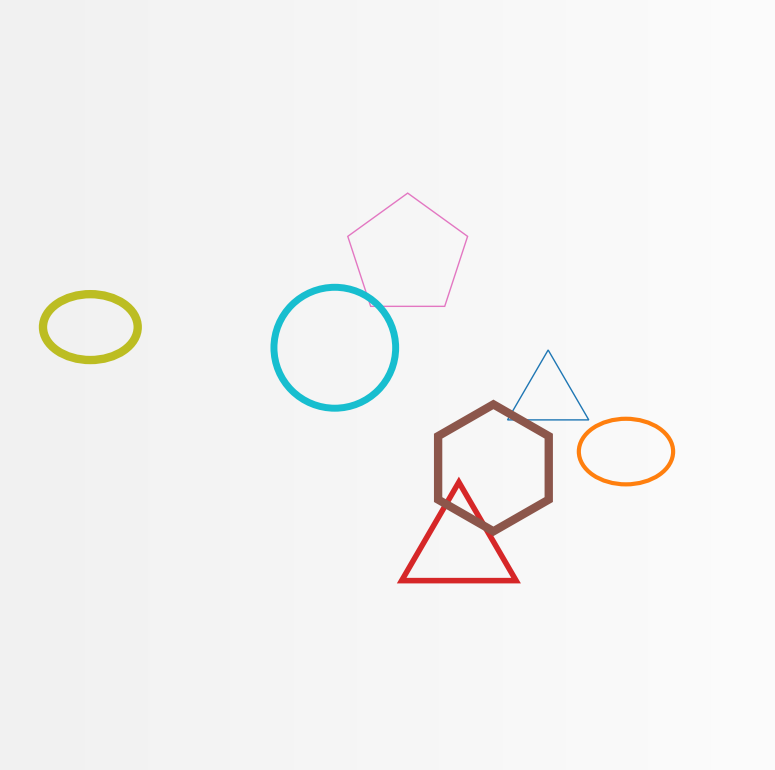[{"shape": "triangle", "thickness": 0.5, "radius": 0.3, "center": [0.707, 0.485]}, {"shape": "oval", "thickness": 1.5, "radius": 0.3, "center": [0.808, 0.414]}, {"shape": "triangle", "thickness": 2, "radius": 0.43, "center": [0.592, 0.289]}, {"shape": "hexagon", "thickness": 3, "radius": 0.41, "center": [0.637, 0.392]}, {"shape": "pentagon", "thickness": 0.5, "radius": 0.41, "center": [0.526, 0.668]}, {"shape": "oval", "thickness": 3, "radius": 0.31, "center": [0.117, 0.575]}, {"shape": "circle", "thickness": 2.5, "radius": 0.39, "center": [0.432, 0.548]}]